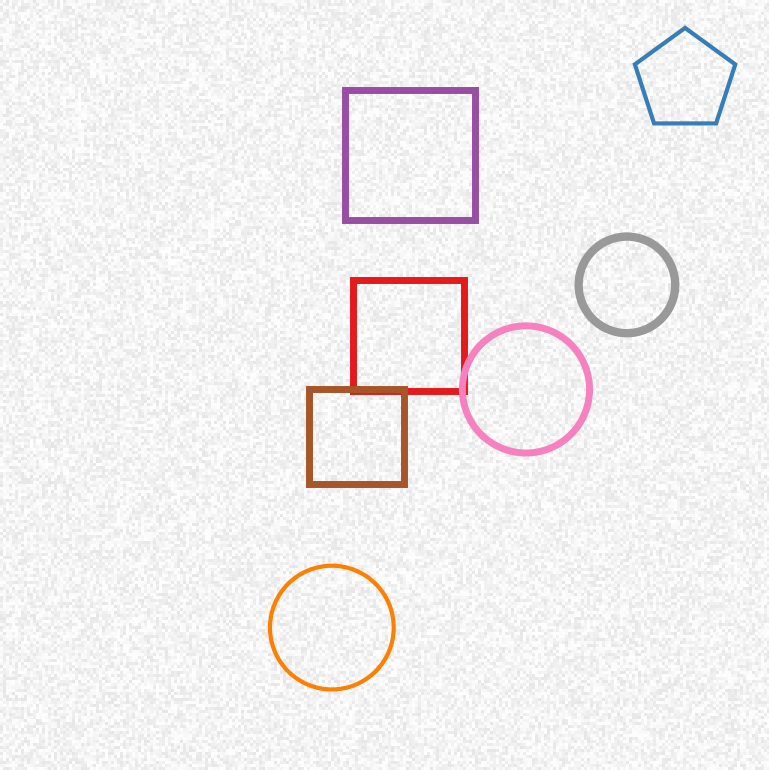[{"shape": "square", "thickness": 2.5, "radius": 0.36, "center": [0.53, 0.564]}, {"shape": "pentagon", "thickness": 1.5, "radius": 0.34, "center": [0.89, 0.895]}, {"shape": "square", "thickness": 2.5, "radius": 0.42, "center": [0.533, 0.799]}, {"shape": "circle", "thickness": 1.5, "radius": 0.4, "center": [0.431, 0.185]}, {"shape": "square", "thickness": 2.5, "radius": 0.31, "center": [0.463, 0.433]}, {"shape": "circle", "thickness": 2.5, "radius": 0.41, "center": [0.683, 0.494]}, {"shape": "circle", "thickness": 3, "radius": 0.31, "center": [0.814, 0.63]}]